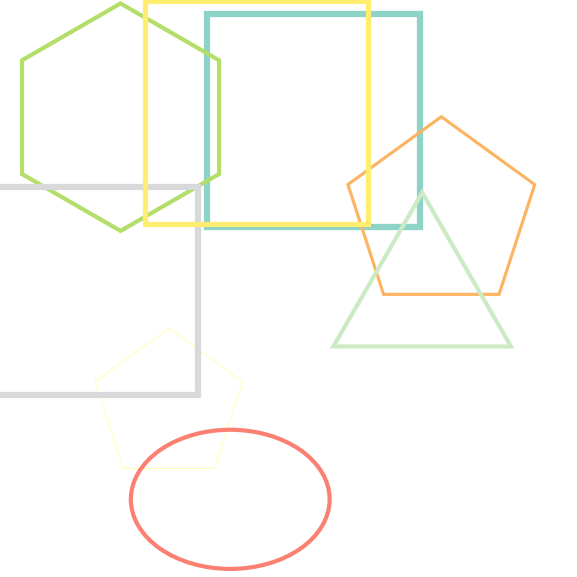[{"shape": "square", "thickness": 3, "radius": 0.92, "center": [0.543, 0.79]}, {"shape": "pentagon", "thickness": 0.5, "radius": 0.67, "center": [0.292, 0.297]}, {"shape": "oval", "thickness": 2, "radius": 0.86, "center": [0.399, 0.134]}, {"shape": "pentagon", "thickness": 1.5, "radius": 0.85, "center": [0.764, 0.627]}, {"shape": "hexagon", "thickness": 2, "radius": 0.98, "center": [0.209, 0.796]}, {"shape": "square", "thickness": 3, "radius": 0.9, "center": [0.162, 0.496]}, {"shape": "triangle", "thickness": 2, "radius": 0.89, "center": [0.731, 0.488]}, {"shape": "square", "thickness": 2.5, "radius": 0.97, "center": [0.444, 0.804]}]